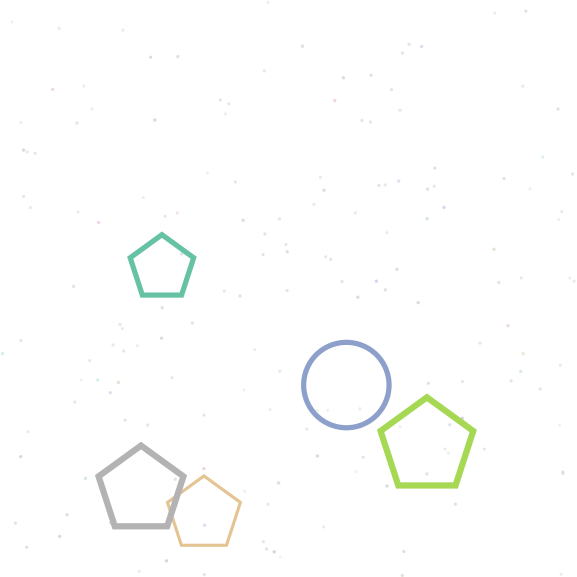[{"shape": "pentagon", "thickness": 2.5, "radius": 0.29, "center": [0.28, 0.535]}, {"shape": "circle", "thickness": 2.5, "radius": 0.37, "center": [0.6, 0.332]}, {"shape": "pentagon", "thickness": 3, "radius": 0.42, "center": [0.739, 0.227]}, {"shape": "pentagon", "thickness": 1.5, "radius": 0.33, "center": [0.353, 0.109]}, {"shape": "pentagon", "thickness": 3, "radius": 0.39, "center": [0.244, 0.15]}]